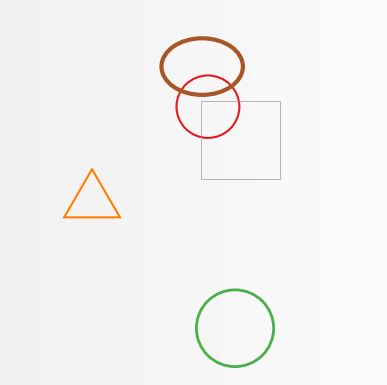[{"shape": "circle", "thickness": 1.5, "radius": 0.41, "center": [0.537, 0.723]}, {"shape": "circle", "thickness": 2, "radius": 0.5, "center": [0.607, 0.147]}, {"shape": "triangle", "thickness": 1.5, "radius": 0.42, "center": [0.238, 0.477]}, {"shape": "oval", "thickness": 3, "radius": 0.53, "center": [0.522, 0.827]}, {"shape": "square", "thickness": 0.5, "radius": 0.51, "center": [0.621, 0.637]}]